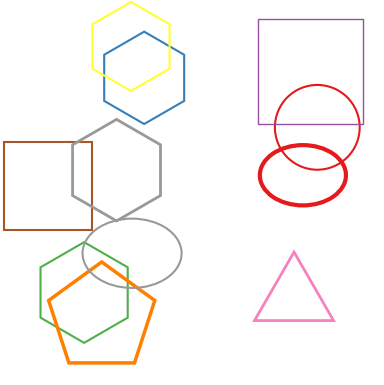[{"shape": "circle", "thickness": 1.5, "radius": 0.55, "center": [0.824, 0.669]}, {"shape": "oval", "thickness": 3, "radius": 0.56, "center": [0.787, 0.545]}, {"shape": "hexagon", "thickness": 1.5, "radius": 0.6, "center": [0.375, 0.798]}, {"shape": "hexagon", "thickness": 1.5, "radius": 0.65, "center": [0.218, 0.24]}, {"shape": "square", "thickness": 1, "radius": 0.68, "center": [0.808, 0.814]}, {"shape": "pentagon", "thickness": 2.5, "radius": 0.72, "center": [0.264, 0.175]}, {"shape": "hexagon", "thickness": 1.5, "radius": 0.58, "center": [0.34, 0.879]}, {"shape": "square", "thickness": 1.5, "radius": 0.57, "center": [0.125, 0.518]}, {"shape": "triangle", "thickness": 2, "radius": 0.59, "center": [0.764, 0.227]}, {"shape": "hexagon", "thickness": 2, "radius": 0.66, "center": [0.303, 0.558]}, {"shape": "oval", "thickness": 1.5, "radius": 0.64, "center": [0.343, 0.342]}]